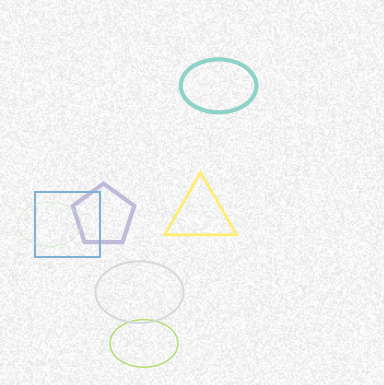[{"shape": "oval", "thickness": 3, "radius": 0.49, "center": [0.568, 0.777]}, {"shape": "pentagon", "thickness": 3, "radius": 0.42, "center": [0.269, 0.439]}, {"shape": "square", "thickness": 1.5, "radius": 0.42, "center": [0.174, 0.417]}, {"shape": "oval", "thickness": 1, "radius": 0.44, "center": [0.374, 0.108]}, {"shape": "oval", "thickness": 1.5, "radius": 0.57, "center": [0.362, 0.241]}, {"shape": "oval", "thickness": 0.5, "radius": 0.41, "center": [0.128, 0.417]}, {"shape": "triangle", "thickness": 2, "radius": 0.54, "center": [0.521, 0.444]}]